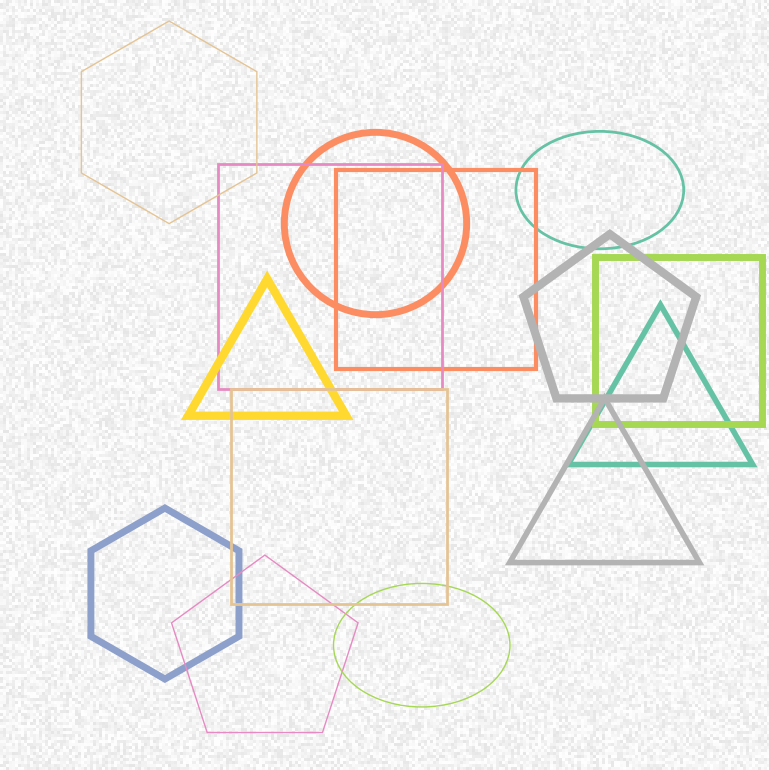[{"shape": "oval", "thickness": 1, "radius": 0.54, "center": [0.779, 0.753]}, {"shape": "triangle", "thickness": 2, "radius": 0.69, "center": [0.858, 0.466]}, {"shape": "circle", "thickness": 2.5, "radius": 0.59, "center": [0.488, 0.71]}, {"shape": "square", "thickness": 1.5, "radius": 0.65, "center": [0.566, 0.65]}, {"shape": "hexagon", "thickness": 2.5, "radius": 0.56, "center": [0.214, 0.229]}, {"shape": "pentagon", "thickness": 0.5, "radius": 0.64, "center": [0.344, 0.152]}, {"shape": "square", "thickness": 1, "radius": 0.73, "center": [0.429, 0.641]}, {"shape": "square", "thickness": 2.5, "radius": 0.54, "center": [0.881, 0.558]}, {"shape": "oval", "thickness": 0.5, "radius": 0.57, "center": [0.548, 0.162]}, {"shape": "triangle", "thickness": 3, "radius": 0.59, "center": [0.347, 0.519]}, {"shape": "square", "thickness": 1, "radius": 0.7, "center": [0.44, 0.355]}, {"shape": "hexagon", "thickness": 0.5, "radius": 0.66, "center": [0.22, 0.841]}, {"shape": "triangle", "thickness": 2, "radius": 0.71, "center": [0.785, 0.341]}, {"shape": "pentagon", "thickness": 3, "radius": 0.59, "center": [0.792, 0.578]}]